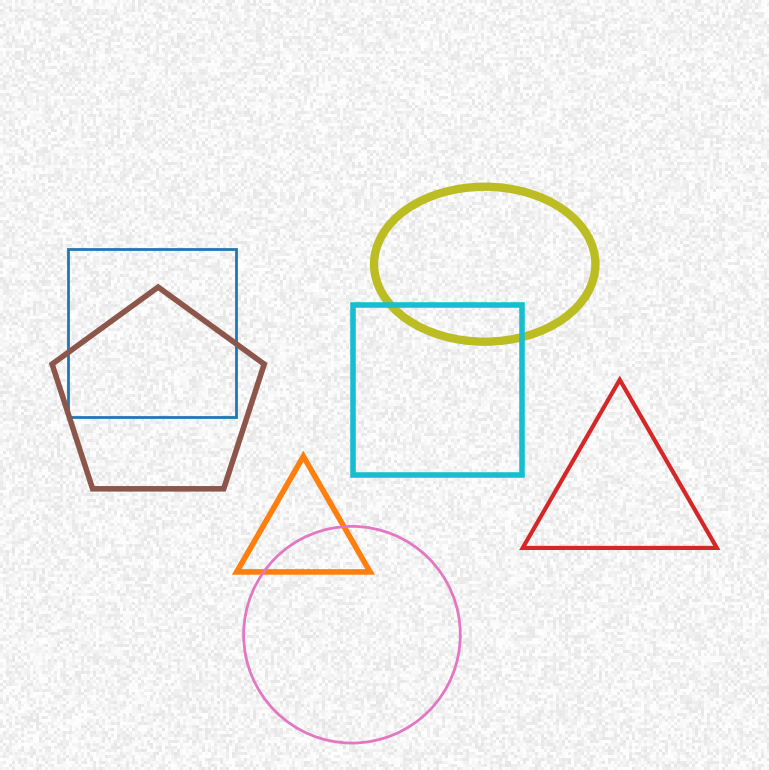[{"shape": "square", "thickness": 1, "radius": 0.55, "center": [0.198, 0.568]}, {"shape": "triangle", "thickness": 2, "radius": 0.5, "center": [0.394, 0.307]}, {"shape": "triangle", "thickness": 1.5, "radius": 0.73, "center": [0.805, 0.361]}, {"shape": "pentagon", "thickness": 2, "radius": 0.72, "center": [0.205, 0.482]}, {"shape": "circle", "thickness": 1, "radius": 0.7, "center": [0.457, 0.176]}, {"shape": "oval", "thickness": 3, "radius": 0.72, "center": [0.629, 0.657]}, {"shape": "square", "thickness": 2, "radius": 0.55, "center": [0.568, 0.494]}]